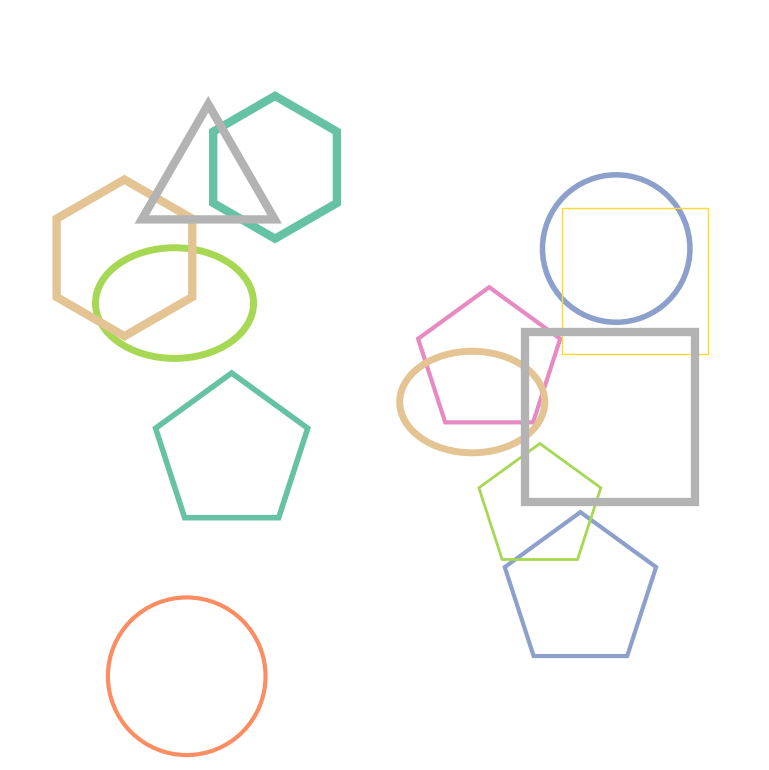[{"shape": "pentagon", "thickness": 2, "radius": 0.52, "center": [0.301, 0.412]}, {"shape": "hexagon", "thickness": 3, "radius": 0.46, "center": [0.357, 0.783]}, {"shape": "circle", "thickness": 1.5, "radius": 0.51, "center": [0.242, 0.122]}, {"shape": "pentagon", "thickness": 1.5, "radius": 0.52, "center": [0.754, 0.232]}, {"shape": "circle", "thickness": 2, "radius": 0.48, "center": [0.8, 0.677]}, {"shape": "pentagon", "thickness": 1.5, "radius": 0.49, "center": [0.635, 0.53]}, {"shape": "pentagon", "thickness": 1, "radius": 0.42, "center": [0.701, 0.341]}, {"shape": "oval", "thickness": 2.5, "radius": 0.51, "center": [0.227, 0.606]}, {"shape": "square", "thickness": 0.5, "radius": 0.47, "center": [0.825, 0.635]}, {"shape": "oval", "thickness": 2.5, "radius": 0.47, "center": [0.613, 0.478]}, {"shape": "hexagon", "thickness": 3, "radius": 0.51, "center": [0.162, 0.665]}, {"shape": "triangle", "thickness": 3, "radius": 0.5, "center": [0.27, 0.765]}, {"shape": "square", "thickness": 3, "radius": 0.55, "center": [0.792, 0.458]}]